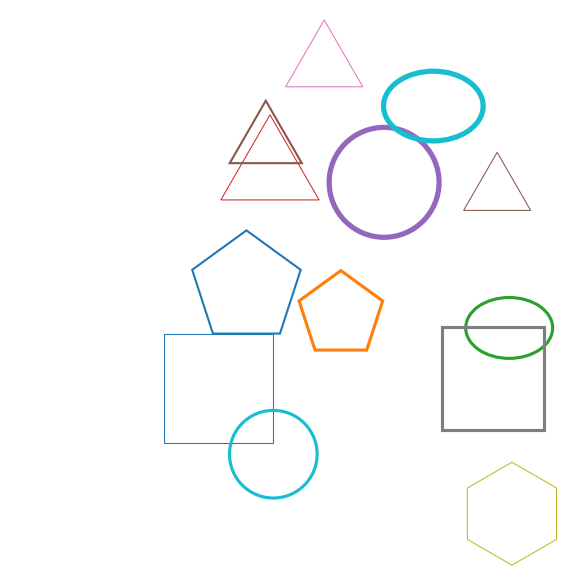[{"shape": "pentagon", "thickness": 1, "radius": 0.49, "center": [0.427, 0.501]}, {"shape": "square", "thickness": 0.5, "radius": 0.47, "center": [0.379, 0.326]}, {"shape": "pentagon", "thickness": 1.5, "radius": 0.38, "center": [0.59, 0.455]}, {"shape": "oval", "thickness": 1.5, "radius": 0.38, "center": [0.882, 0.431]}, {"shape": "triangle", "thickness": 0.5, "radius": 0.49, "center": [0.467, 0.702]}, {"shape": "circle", "thickness": 2.5, "radius": 0.48, "center": [0.665, 0.683]}, {"shape": "triangle", "thickness": 1, "radius": 0.36, "center": [0.46, 0.753]}, {"shape": "triangle", "thickness": 0.5, "radius": 0.34, "center": [0.861, 0.668]}, {"shape": "triangle", "thickness": 0.5, "radius": 0.39, "center": [0.561, 0.887]}, {"shape": "square", "thickness": 1.5, "radius": 0.44, "center": [0.854, 0.344]}, {"shape": "hexagon", "thickness": 0.5, "radius": 0.45, "center": [0.886, 0.11]}, {"shape": "circle", "thickness": 1.5, "radius": 0.38, "center": [0.473, 0.213]}, {"shape": "oval", "thickness": 2.5, "radius": 0.43, "center": [0.75, 0.816]}]